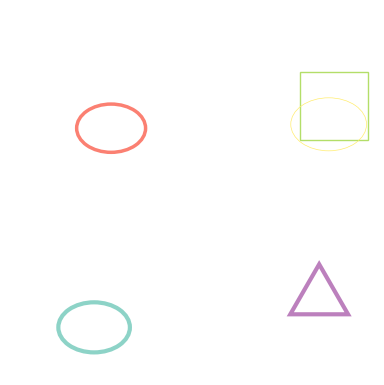[{"shape": "oval", "thickness": 3, "radius": 0.46, "center": [0.244, 0.15]}, {"shape": "oval", "thickness": 2.5, "radius": 0.45, "center": [0.289, 0.667]}, {"shape": "square", "thickness": 1, "radius": 0.44, "center": [0.868, 0.725]}, {"shape": "triangle", "thickness": 3, "radius": 0.43, "center": [0.829, 0.227]}, {"shape": "oval", "thickness": 0.5, "radius": 0.49, "center": [0.854, 0.677]}]